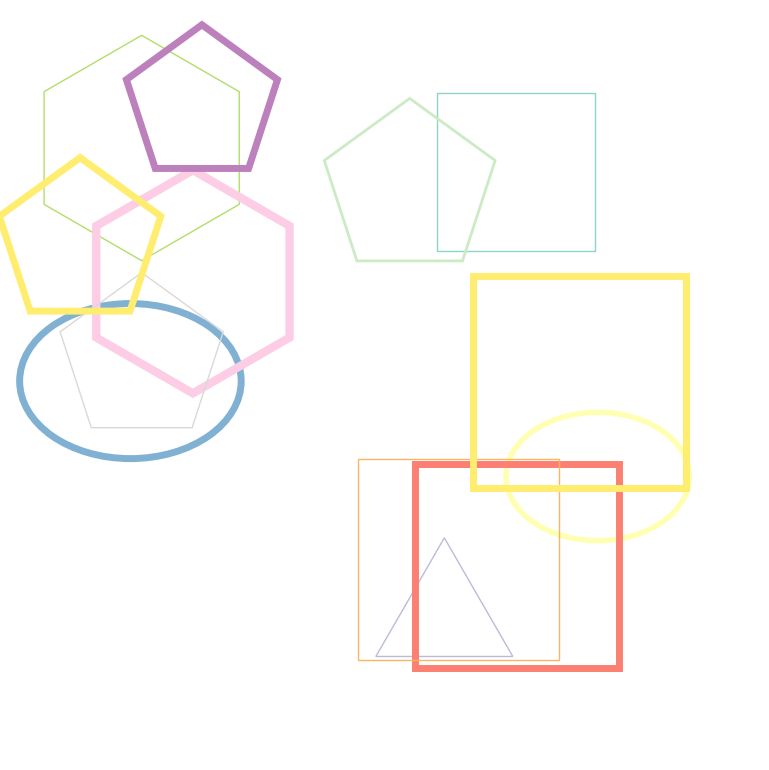[{"shape": "square", "thickness": 0.5, "radius": 0.51, "center": [0.67, 0.777]}, {"shape": "oval", "thickness": 2, "radius": 0.6, "center": [0.776, 0.381]}, {"shape": "triangle", "thickness": 0.5, "radius": 0.51, "center": [0.577, 0.199]}, {"shape": "square", "thickness": 2.5, "radius": 0.66, "center": [0.672, 0.265]}, {"shape": "oval", "thickness": 2.5, "radius": 0.72, "center": [0.169, 0.505]}, {"shape": "square", "thickness": 0.5, "radius": 0.65, "center": [0.595, 0.273]}, {"shape": "hexagon", "thickness": 0.5, "radius": 0.73, "center": [0.184, 0.808]}, {"shape": "hexagon", "thickness": 3, "radius": 0.72, "center": [0.251, 0.634]}, {"shape": "pentagon", "thickness": 0.5, "radius": 0.56, "center": [0.184, 0.535]}, {"shape": "pentagon", "thickness": 2.5, "radius": 0.52, "center": [0.262, 0.865]}, {"shape": "pentagon", "thickness": 1, "radius": 0.58, "center": [0.532, 0.756]}, {"shape": "square", "thickness": 2.5, "radius": 0.69, "center": [0.753, 0.504]}, {"shape": "pentagon", "thickness": 2.5, "radius": 0.55, "center": [0.104, 0.685]}]